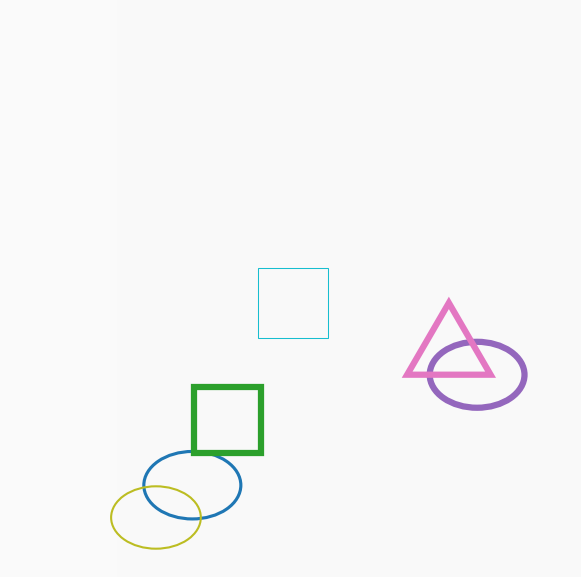[{"shape": "oval", "thickness": 1.5, "radius": 0.42, "center": [0.331, 0.159]}, {"shape": "square", "thickness": 3, "radius": 0.29, "center": [0.391, 0.272]}, {"shape": "oval", "thickness": 3, "radius": 0.41, "center": [0.821, 0.35]}, {"shape": "triangle", "thickness": 3, "radius": 0.41, "center": [0.772, 0.392]}, {"shape": "oval", "thickness": 1, "radius": 0.39, "center": [0.268, 0.103]}, {"shape": "square", "thickness": 0.5, "radius": 0.3, "center": [0.504, 0.475]}]